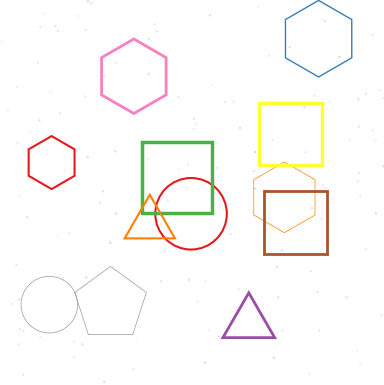[{"shape": "circle", "thickness": 1.5, "radius": 0.46, "center": [0.496, 0.445]}, {"shape": "hexagon", "thickness": 1.5, "radius": 0.34, "center": [0.134, 0.578]}, {"shape": "hexagon", "thickness": 1, "radius": 0.5, "center": [0.828, 0.899]}, {"shape": "square", "thickness": 2.5, "radius": 0.46, "center": [0.459, 0.539]}, {"shape": "triangle", "thickness": 2, "radius": 0.39, "center": [0.646, 0.162]}, {"shape": "triangle", "thickness": 1.5, "radius": 0.38, "center": [0.389, 0.419]}, {"shape": "hexagon", "thickness": 0.5, "radius": 0.46, "center": [0.739, 0.487]}, {"shape": "square", "thickness": 2.5, "radius": 0.41, "center": [0.754, 0.652]}, {"shape": "square", "thickness": 2, "radius": 0.41, "center": [0.768, 0.422]}, {"shape": "hexagon", "thickness": 2, "radius": 0.48, "center": [0.348, 0.802]}, {"shape": "circle", "thickness": 0.5, "radius": 0.37, "center": [0.128, 0.209]}, {"shape": "pentagon", "thickness": 0.5, "radius": 0.49, "center": [0.287, 0.21]}]